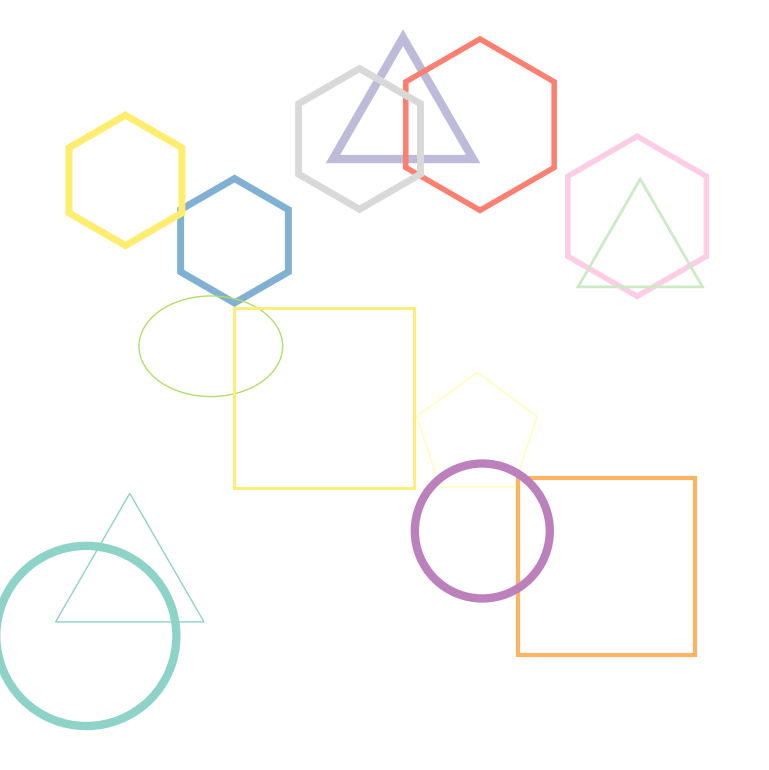[{"shape": "circle", "thickness": 3, "radius": 0.58, "center": [0.112, 0.174]}, {"shape": "triangle", "thickness": 0.5, "radius": 0.56, "center": [0.169, 0.248]}, {"shape": "pentagon", "thickness": 0.5, "radius": 0.41, "center": [0.619, 0.434]}, {"shape": "triangle", "thickness": 3, "radius": 0.53, "center": [0.523, 0.846]}, {"shape": "hexagon", "thickness": 2, "radius": 0.56, "center": [0.623, 0.838]}, {"shape": "hexagon", "thickness": 2.5, "radius": 0.4, "center": [0.305, 0.687]}, {"shape": "square", "thickness": 1.5, "radius": 0.58, "center": [0.788, 0.264]}, {"shape": "oval", "thickness": 0.5, "radius": 0.47, "center": [0.274, 0.55]}, {"shape": "hexagon", "thickness": 2, "radius": 0.52, "center": [0.827, 0.719]}, {"shape": "hexagon", "thickness": 2.5, "radius": 0.46, "center": [0.467, 0.82]}, {"shape": "circle", "thickness": 3, "radius": 0.44, "center": [0.626, 0.31]}, {"shape": "triangle", "thickness": 1, "radius": 0.47, "center": [0.831, 0.674]}, {"shape": "hexagon", "thickness": 2.5, "radius": 0.42, "center": [0.163, 0.766]}, {"shape": "square", "thickness": 1, "radius": 0.58, "center": [0.421, 0.483]}]